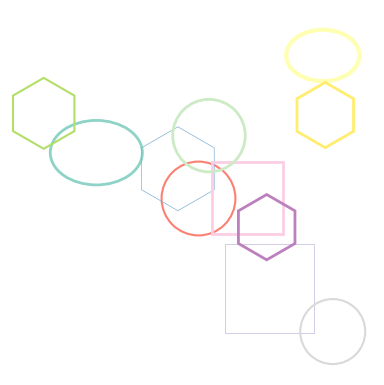[{"shape": "oval", "thickness": 2, "radius": 0.6, "center": [0.25, 0.603]}, {"shape": "oval", "thickness": 3, "radius": 0.48, "center": [0.839, 0.856]}, {"shape": "square", "thickness": 0.5, "radius": 0.58, "center": [0.7, 0.251]}, {"shape": "circle", "thickness": 1.5, "radius": 0.48, "center": [0.516, 0.484]}, {"shape": "hexagon", "thickness": 0.5, "radius": 0.54, "center": [0.462, 0.562]}, {"shape": "hexagon", "thickness": 1.5, "radius": 0.46, "center": [0.114, 0.706]}, {"shape": "square", "thickness": 2, "radius": 0.46, "center": [0.643, 0.485]}, {"shape": "circle", "thickness": 1.5, "radius": 0.42, "center": [0.864, 0.139]}, {"shape": "hexagon", "thickness": 2, "radius": 0.42, "center": [0.693, 0.41]}, {"shape": "circle", "thickness": 2, "radius": 0.47, "center": [0.543, 0.648]}, {"shape": "hexagon", "thickness": 2, "radius": 0.42, "center": [0.845, 0.701]}]